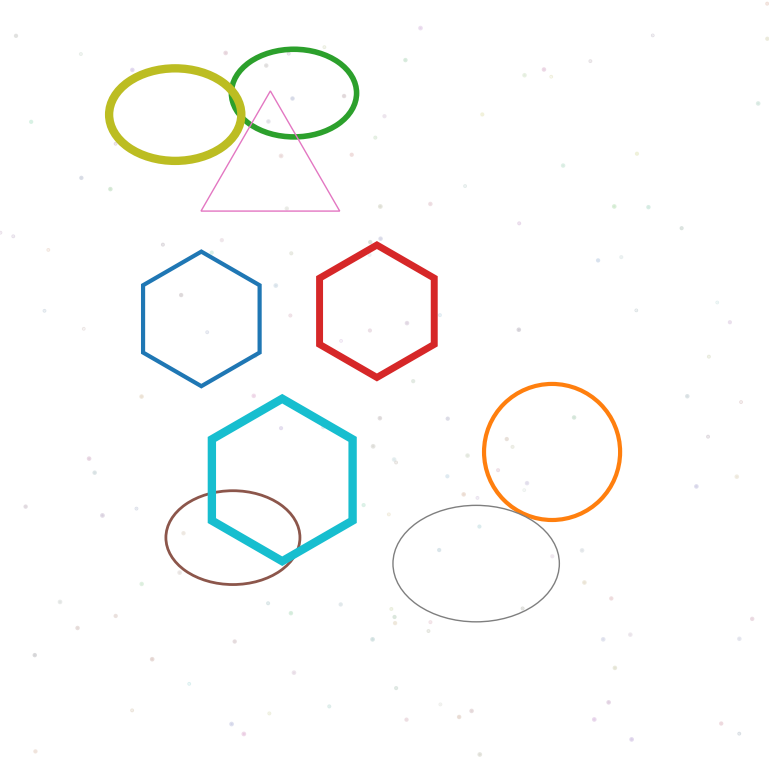[{"shape": "hexagon", "thickness": 1.5, "radius": 0.44, "center": [0.261, 0.586]}, {"shape": "circle", "thickness": 1.5, "radius": 0.44, "center": [0.717, 0.413]}, {"shape": "oval", "thickness": 2, "radius": 0.41, "center": [0.382, 0.879]}, {"shape": "hexagon", "thickness": 2.5, "radius": 0.43, "center": [0.489, 0.596]}, {"shape": "oval", "thickness": 1, "radius": 0.44, "center": [0.302, 0.302]}, {"shape": "triangle", "thickness": 0.5, "radius": 0.52, "center": [0.351, 0.778]}, {"shape": "oval", "thickness": 0.5, "radius": 0.54, "center": [0.618, 0.268]}, {"shape": "oval", "thickness": 3, "radius": 0.43, "center": [0.228, 0.851]}, {"shape": "hexagon", "thickness": 3, "radius": 0.53, "center": [0.367, 0.377]}]